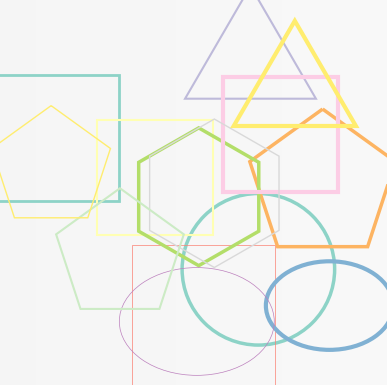[{"shape": "square", "thickness": 2, "radius": 0.82, "center": [0.144, 0.641]}, {"shape": "circle", "thickness": 2.5, "radius": 0.98, "center": [0.667, 0.301]}, {"shape": "square", "thickness": 1.5, "radius": 0.75, "center": [0.4, 0.539]}, {"shape": "triangle", "thickness": 1.5, "radius": 0.97, "center": [0.646, 0.841]}, {"shape": "square", "thickness": 0.5, "radius": 0.93, "center": [0.525, 0.178]}, {"shape": "oval", "thickness": 3, "radius": 0.82, "center": [0.85, 0.206]}, {"shape": "pentagon", "thickness": 2.5, "radius": 0.99, "center": [0.833, 0.519]}, {"shape": "hexagon", "thickness": 2.5, "radius": 0.89, "center": [0.513, 0.489]}, {"shape": "square", "thickness": 3, "radius": 0.75, "center": [0.724, 0.652]}, {"shape": "hexagon", "thickness": 1, "radius": 0.96, "center": [0.553, 0.498]}, {"shape": "oval", "thickness": 0.5, "radius": 1.0, "center": [0.508, 0.165]}, {"shape": "pentagon", "thickness": 1.5, "radius": 0.87, "center": [0.31, 0.338]}, {"shape": "pentagon", "thickness": 1, "radius": 0.81, "center": [0.132, 0.565]}, {"shape": "triangle", "thickness": 3, "radius": 0.91, "center": [0.761, 0.764]}]